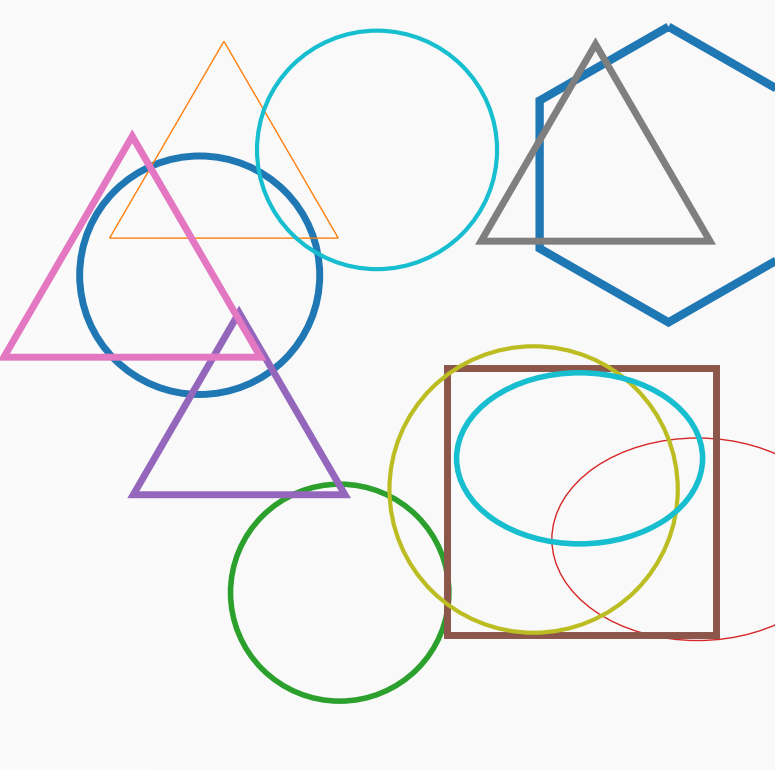[{"shape": "circle", "thickness": 2.5, "radius": 0.77, "center": [0.258, 0.643]}, {"shape": "hexagon", "thickness": 3, "radius": 0.96, "center": [0.863, 0.773]}, {"shape": "triangle", "thickness": 0.5, "radius": 0.85, "center": [0.289, 0.776]}, {"shape": "circle", "thickness": 2, "radius": 0.7, "center": [0.438, 0.23]}, {"shape": "oval", "thickness": 0.5, "radius": 0.94, "center": [0.9, 0.3]}, {"shape": "triangle", "thickness": 2.5, "radius": 0.79, "center": [0.309, 0.436]}, {"shape": "square", "thickness": 2.5, "radius": 0.87, "center": [0.75, 0.349]}, {"shape": "triangle", "thickness": 2.5, "radius": 0.96, "center": [0.171, 0.632]}, {"shape": "triangle", "thickness": 2.5, "radius": 0.85, "center": [0.768, 0.772]}, {"shape": "circle", "thickness": 1.5, "radius": 0.93, "center": [0.689, 0.364]}, {"shape": "oval", "thickness": 2, "radius": 0.79, "center": [0.748, 0.405]}, {"shape": "circle", "thickness": 1.5, "radius": 0.77, "center": [0.486, 0.805]}]